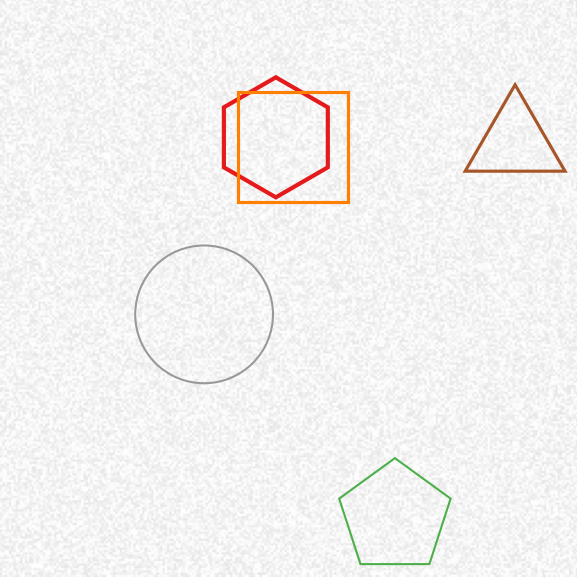[{"shape": "hexagon", "thickness": 2, "radius": 0.52, "center": [0.478, 0.761]}, {"shape": "pentagon", "thickness": 1, "radius": 0.51, "center": [0.684, 0.104]}, {"shape": "square", "thickness": 1.5, "radius": 0.47, "center": [0.507, 0.745]}, {"shape": "triangle", "thickness": 1.5, "radius": 0.5, "center": [0.892, 0.753]}, {"shape": "circle", "thickness": 1, "radius": 0.6, "center": [0.353, 0.455]}]